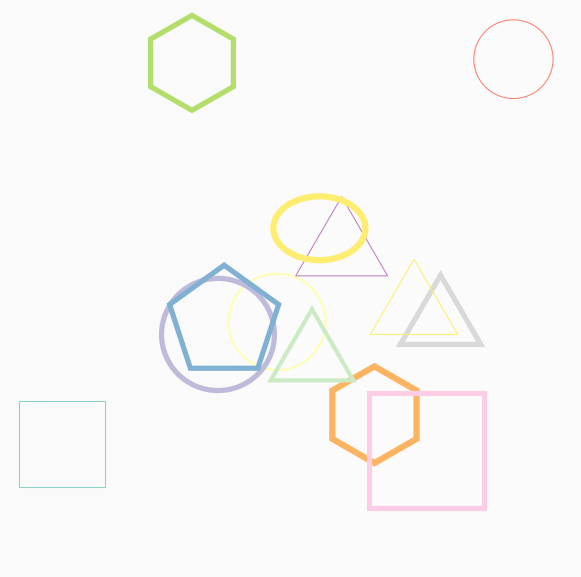[{"shape": "square", "thickness": 0.5, "radius": 0.37, "center": [0.107, 0.23]}, {"shape": "circle", "thickness": 1, "radius": 0.42, "center": [0.477, 0.442]}, {"shape": "circle", "thickness": 2.5, "radius": 0.49, "center": [0.375, 0.42]}, {"shape": "circle", "thickness": 0.5, "radius": 0.34, "center": [0.883, 0.897]}, {"shape": "pentagon", "thickness": 2.5, "radius": 0.49, "center": [0.386, 0.441]}, {"shape": "hexagon", "thickness": 3, "radius": 0.42, "center": [0.644, 0.281]}, {"shape": "hexagon", "thickness": 2.5, "radius": 0.41, "center": [0.33, 0.89]}, {"shape": "square", "thickness": 2.5, "radius": 0.5, "center": [0.734, 0.219]}, {"shape": "triangle", "thickness": 2.5, "radius": 0.4, "center": [0.758, 0.443]}, {"shape": "triangle", "thickness": 0.5, "radius": 0.46, "center": [0.588, 0.567]}, {"shape": "triangle", "thickness": 2, "radius": 0.41, "center": [0.537, 0.382]}, {"shape": "triangle", "thickness": 0.5, "radius": 0.43, "center": [0.712, 0.463]}, {"shape": "oval", "thickness": 3, "radius": 0.4, "center": [0.549, 0.604]}]